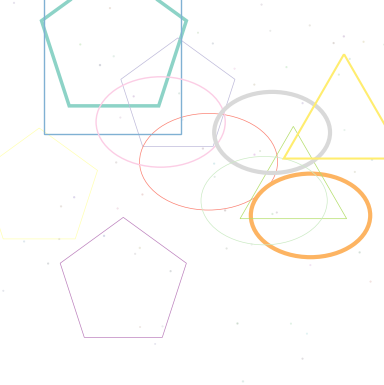[{"shape": "pentagon", "thickness": 2.5, "radius": 0.99, "center": [0.296, 0.885]}, {"shape": "pentagon", "thickness": 0.5, "radius": 0.8, "center": [0.102, 0.508]}, {"shape": "pentagon", "thickness": 0.5, "radius": 0.78, "center": [0.462, 0.746]}, {"shape": "oval", "thickness": 0.5, "radius": 0.9, "center": [0.542, 0.58]}, {"shape": "square", "thickness": 1, "radius": 0.89, "center": [0.293, 0.829]}, {"shape": "oval", "thickness": 3, "radius": 0.78, "center": [0.807, 0.441]}, {"shape": "triangle", "thickness": 0.5, "radius": 0.8, "center": [0.762, 0.512]}, {"shape": "oval", "thickness": 1, "radius": 0.84, "center": [0.417, 0.683]}, {"shape": "oval", "thickness": 3, "radius": 0.75, "center": [0.707, 0.656]}, {"shape": "pentagon", "thickness": 0.5, "radius": 0.86, "center": [0.32, 0.263]}, {"shape": "oval", "thickness": 0.5, "radius": 0.82, "center": [0.686, 0.479]}, {"shape": "triangle", "thickness": 1.5, "radius": 0.9, "center": [0.894, 0.679]}]